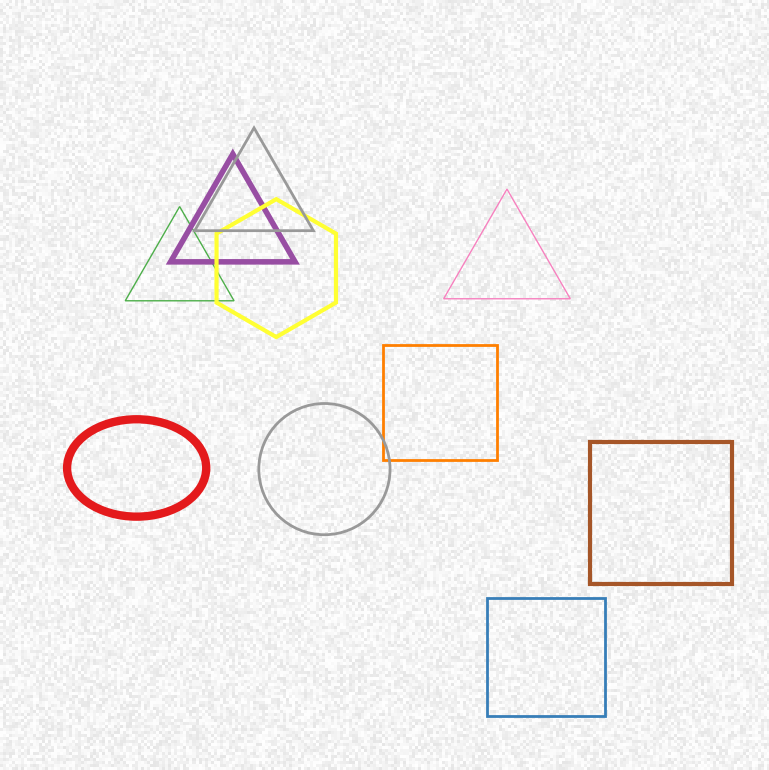[{"shape": "oval", "thickness": 3, "radius": 0.45, "center": [0.177, 0.392]}, {"shape": "square", "thickness": 1, "radius": 0.38, "center": [0.709, 0.146]}, {"shape": "triangle", "thickness": 0.5, "radius": 0.41, "center": [0.233, 0.65]}, {"shape": "triangle", "thickness": 2, "radius": 0.47, "center": [0.302, 0.707]}, {"shape": "square", "thickness": 1, "radius": 0.37, "center": [0.572, 0.477]}, {"shape": "hexagon", "thickness": 1.5, "radius": 0.45, "center": [0.359, 0.652]}, {"shape": "square", "thickness": 1.5, "radius": 0.46, "center": [0.859, 0.334]}, {"shape": "triangle", "thickness": 0.5, "radius": 0.47, "center": [0.658, 0.659]}, {"shape": "circle", "thickness": 1, "radius": 0.43, "center": [0.421, 0.391]}, {"shape": "triangle", "thickness": 1, "radius": 0.44, "center": [0.33, 0.745]}]